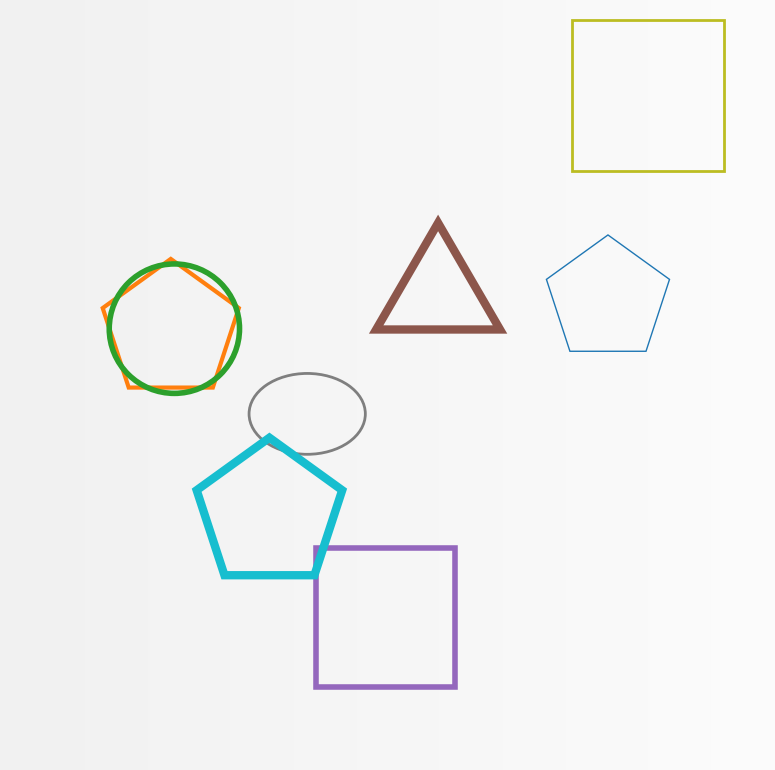[{"shape": "pentagon", "thickness": 0.5, "radius": 0.42, "center": [0.784, 0.611]}, {"shape": "pentagon", "thickness": 1.5, "radius": 0.46, "center": [0.22, 0.571]}, {"shape": "circle", "thickness": 2, "radius": 0.42, "center": [0.225, 0.573]}, {"shape": "square", "thickness": 2, "radius": 0.45, "center": [0.497, 0.198]}, {"shape": "triangle", "thickness": 3, "radius": 0.46, "center": [0.565, 0.618]}, {"shape": "oval", "thickness": 1, "radius": 0.38, "center": [0.396, 0.463]}, {"shape": "square", "thickness": 1, "radius": 0.49, "center": [0.836, 0.876]}, {"shape": "pentagon", "thickness": 3, "radius": 0.49, "center": [0.348, 0.333]}]